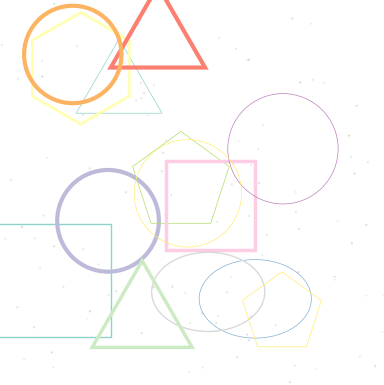[{"shape": "triangle", "thickness": 0.5, "radius": 0.64, "center": [0.309, 0.77]}, {"shape": "square", "thickness": 1, "radius": 0.73, "center": [0.142, 0.272]}, {"shape": "hexagon", "thickness": 2, "radius": 0.72, "center": [0.21, 0.823]}, {"shape": "circle", "thickness": 3, "radius": 0.66, "center": [0.281, 0.426]}, {"shape": "triangle", "thickness": 3, "radius": 0.71, "center": [0.41, 0.895]}, {"shape": "oval", "thickness": 0.5, "radius": 0.73, "center": [0.663, 0.224]}, {"shape": "circle", "thickness": 3, "radius": 0.63, "center": [0.189, 0.858]}, {"shape": "pentagon", "thickness": 0.5, "radius": 0.66, "center": [0.47, 0.527]}, {"shape": "square", "thickness": 2.5, "radius": 0.58, "center": [0.546, 0.465]}, {"shape": "oval", "thickness": 1, "radius": 0.73, "center": [0.541, 0.242]}, {"shape": "circle", "thickness": 0.5, "radius": 0.72, "center": [0.735, 0.614]}, {"shape": "triangle", "thickness": 2.5, "radius": 0.75, "center": [0.369, 0.173]}, {"shape": "circle", "thickness": 0.5, "radius": 0.7, "center": [0.488, 0.498]}, {"shape": "pentagon", "thickness": 0.5, "radius": 0.54, "center": [0.732, 0.186]}]